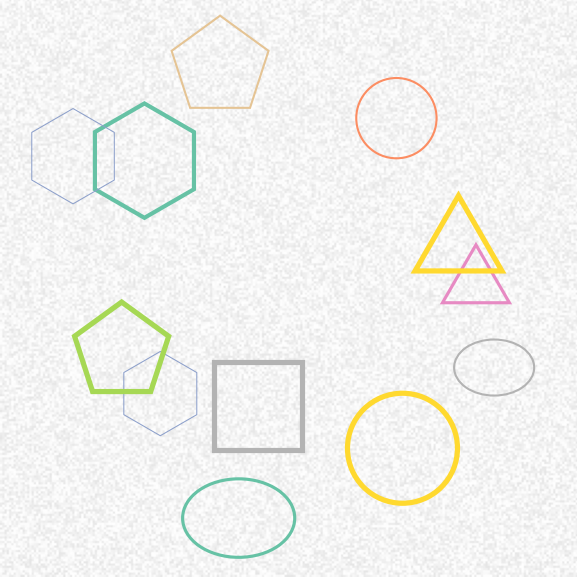[{"shape": "oval", "thickness": 1.5, "radius": 0.49, "center": [0.413, 0.102]}, {"shape": "hexagon", "thickness": 2, "radius": 0.5, "center": [0.25, 0.721]}, {"shape": "circle", "thickness": 1, "radius": 0.35, "center": [0.686, 0.795]}, {"shape": "hexagon", "thickness": 0.5, "radius": 0.41, "center": [0.126, 0.729]}, {"shape": "hexagon", "thickness": 0.5, "radius": 0.36, "center": [0.278, 0.318]}, {"shape": "triangle", "thickness": 1.5, "radius": 0.33, "center": [0.824, 0.508]}, {"shape": "pentagon", "thickness": 2.5, "radius": 0.43, "center": [0.211, 0.39]}, {"shape": "triangle", "thickness": 2.5, "radius": 0.43, "center": [0.794, 0.573]}, {"shape": "circle", "thickness": 2.5, "radius": 0.48, "center": [0.697, 0.223]}, {"shape": "pentagon", "thickness": 1, "radius": 0.44, "center": [0.381, 0.884]}, {"shape": "oval", "thickness": 1, "radius": 0.35, "center": [0.856, 0.363]}, {"shape": "square", "thickness": 2.5, "radius": 0.38, "center": [0.447, 0.296]}]